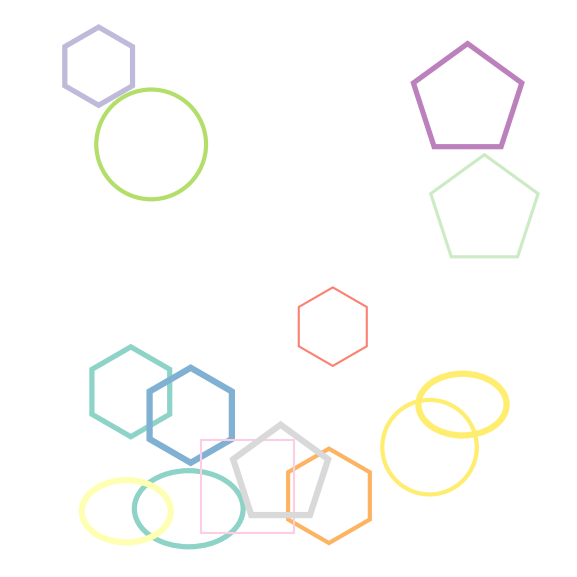[{"shape": "hexagon", "thickness": 2.5, "radius": 0.39, "center": [0.227, 0.321]}, {"shape": "oval", "thickness": 2.5, "radius": 0.47, "center": [0.327, 0.118]}, {"shape": "oval", "thickness": 3, "radius": 0.39, "center": [0.219, 0.114]}, {"shape": "hexagon", "thickness": 2.5, "radius": 0.34, "center": [0.171, 0.885]}, {"shape": "hexagon", "thickness": 1, "radius": 0.34, "center": [0.576, 0.434]}, {"shape": "hexagon", "thickness": 3, "radius": 0.41, "center": [0.33, 0.28]}, {"shape": "hexagon", "thickness": 2, "radius": 0.41, "center": [0.57, 0.141]}, {"shape": "circle", "thickness": 2, "radius": 0.48, "center": [0.262, 0.749]}, {"shape": "square", "thickness": 1, "radius": 0.4, "center": [0.429, 0.156]}, {"shape": "pentagon", "thickness": 3, "radius": 0.43, "center": [0.486, 0.177]}, {"shape": "pentagon", "thickness": 2.5, "radius": 0.49, "center": [0.81, 0.825]}, {"shape": "pentagon", "thickness": 1.5, "radius": 0.49, "center": [0.839, 0.634]}, {"shape": "oval", "thickness": 3, "radius": 0.38, "center": [0.801, 0.299]}, {"shape": "circle", "thickness": 2, "radius": 0.41, "center": [0.744, 0.225]}]